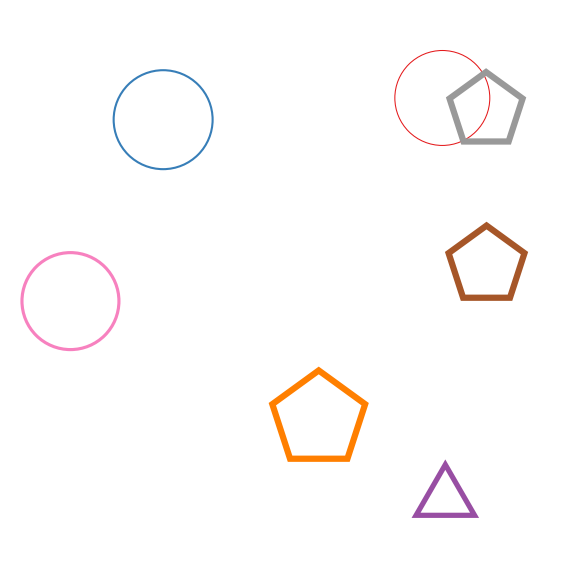[{"shape": "circle", "thickness": 0.5, "radius": 0.41, "center": [0.766, 0.829]}, {"shape": "circle", "thickness": 1, "radius": 0.43, "center": [0.282, 0.792]}, {"shape": "triangle", "thickness": 2.5, "radius": 0.29, "center": [0.771, 0.136]}, {"shape": "pentagon", "thickness": 3, "radius": 0.42, "center": [0.552, 0.273]}, {"shape": "pentagon", "thickness": 3, "radius": 0.35, "center": [0.843, 0.539]}, {"shape": "circle", "thickness": 1.5, "radius": 0.42, "center": [0.122, 0.478]}, {"shape": "pentagon", "thickness": 3, "radius": 0.33, "center": [0.842, 0.808]}]